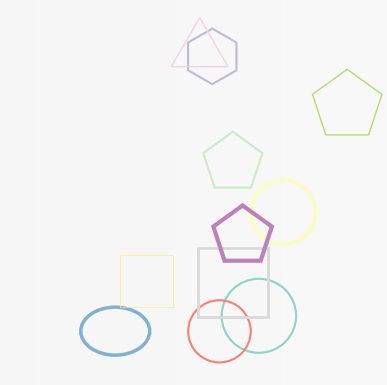[{"shape": "circle", "thickness": 1.5, "radius": 0.48, "center": [0.668, 0.18]}, {"shape": "circle", "thickness": 2, "radius": 0.42, "center": [0.731, 0.449]}, {"shape": "hexagon", "thickness": 1.5, "radius": 0.36, "center": [0.548, 0.853]}, {"shape": "circle", "thickness": 1.5, "radius": 0.4, "center": [0.566, 0.139]}, {"shape": "oval", "thickness": 2.5, "radius": 0.44, "center": [0.297, 0.14]}, {"shape": "pentagon", "thickness": 1, "radius": 0.47, "center": [0.896, 0.726]}, {"shape": "triangle", "thickness": 1, "radius": 0.42, "center": [0.515, 0.869]}, {"shape": "square", "thickness": 2, "radius": 0.45, "center": [0.602, 0.266]}, {"shape": "pentagon", "thickness": 3, "radius": 0.4, "center": [0.626, 0.387]}, {"shape": "pentagon", "thickness": 1.5, "radius": 0.4, "center": [0.601, 0.578]}, {"shape": "square", "thickness": 0.5, "radius": 0.34, "center": [0.378, 0.271]}]